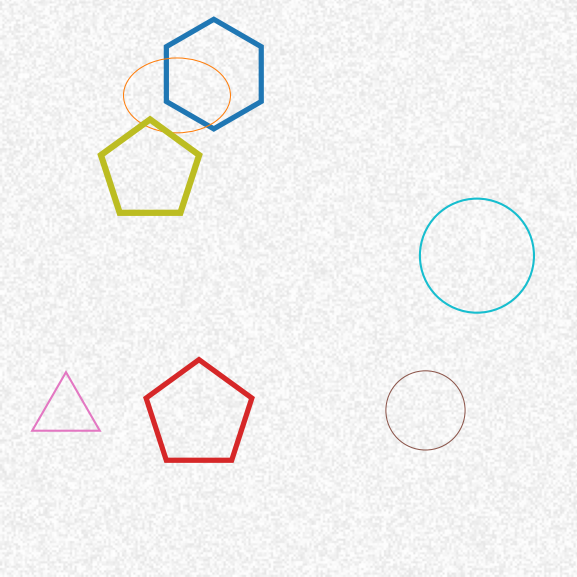[{"shape": "hexagon", "thickness": 2.5, "radius": 0.47, "center": [0.37, 0.871]}, {"shape": "oval", "thickness": 0.5, "radius": 0.46, "center": [0.306, 0.834]}, {"shape": "pentagon", "thickness": 2.5, "radius": 0.48, "center": [0.345, 0.28]}, {"shape": "circle", "thickness": 0.5, "radius": 0.34, "center": [0.737, 0.288]}, {"shape": "triangle", "thickness": 1, "radius": 0.34, "center": [0.114, 0.287]}, {"shape": "pentagon", "thickness": 3, "radius": 0.45, "center": [0.26, 0.703]}, {"shape": "circle", "thickness": 1, "radius": 0.49, "center": [0.826, 0.556]}]